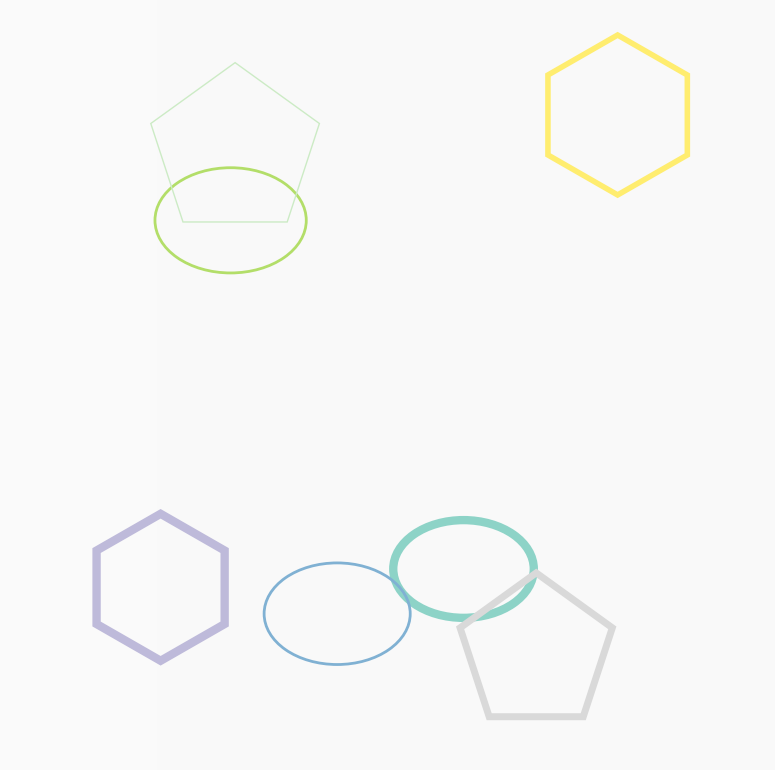[{"shape": "oval", "thickness": 3, "radius": 0.45, "center": [0.598, 0.261]}, {"shape": "hexagon", "thickness": 3, "radius": 0.48, "center": [0.207, 0.237]}, {"shape": "oval", "thickness": 1, "radius": 0.47, "center": [0.435, 0.203]}, {"shape": "oval", "thickness": 1, "radius": 0.49, "center": [0.298, 0.714]}, {"shape": "pentagon", "thickness": 2.5, "radius": 0.52, "center": [0.692, 0.153]}, {"shape": "pentagon", "thickness": 0.5, "radius": 0.57, "center": [0.303, 0.804]}, {"shape": "hexagon", "thickness": 2, "radius": 0.52, "center": [0.797, 0.851]}]